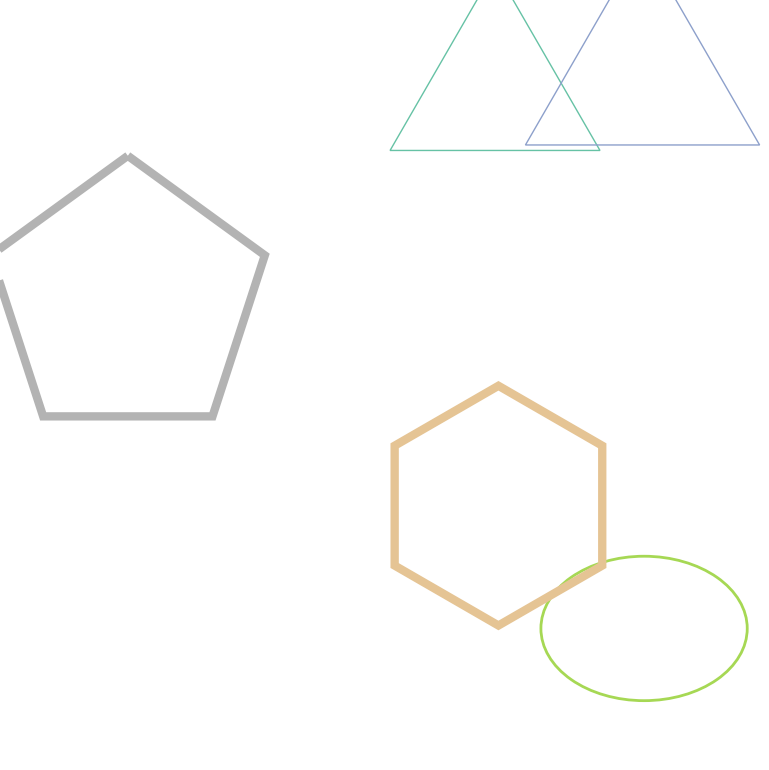[{"shape": "triangle", "thickness": 0.5, "radius": 0.79, "center": [0.643, 0.883]}, {"shape": "triangle", "thickness": 0.5, "radius": 0.88, "center": [0.834, 0.9]}, {"shape": "oval", "thickness": 1, "radius": 0.67, "center": [0.836, 0.184]}, {"shape": "hexagon", "thickness": 3, "radius": 0.78, "center": [0.647, 0.343]}, {"shape": "pentagon", "thickness": 3, "radius": 0.94, "center": [0.166, 0.611]}]